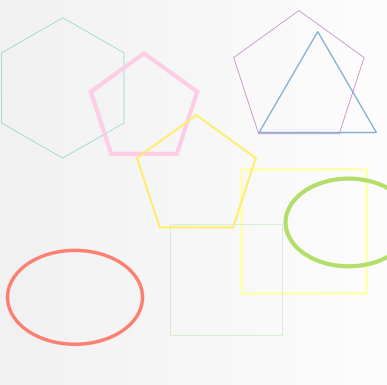[{"shape": "hexagon", "thickness": 0.5, "radius": 0.91, "center": [0.162, 0.772]}, {"shape": "square", "thickness": 2, "radius": 0.81, "center": [0.782, 0.4]}, {"shape": "oval", "thickness": 2.5, "radius": 0.87, "center": [0.194, 0.228]}, {"shape": "triangle", "thickness": 1, "radius": 0.87, "center": [0.82, 0.743]}, {"shape": "oval", "thickness": 3, "radius": 0.81, "center": [0.9, 0.422]}, {"shape": "pentagon", "thickness": 3, "radius": 0.72, "center": [0.372, 0.717]}, {"shape": "pentagon", "thickness": 0.5, "radius": 0.88, "center": [0.771, 0.796]}, {"shape": "square", "thickness": 0.5, "radius": 0.72, "center": [0.583, 0.275]}, {"shape": "pentagon", "thickness": 1.5, "radius": 0.81, "center": [0.507, 0.54]}]